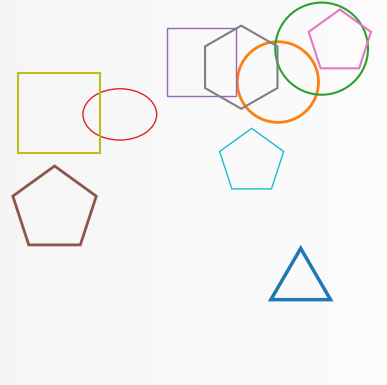[{"shape": "triangle", "thickness": 2.5, "radius": 0.44, "center": [0.776, 0.266]}, {"shape": "circle", "thickness": 2, "radius": 0.52, "center": [0.717, 0.787]}, {"shape": "circle", "thickness": 1.5, "radius": 0.6, "center": [0.83, 0.874]}, {"shape": "oval", "thickness": 1, "radius": 0.48, "center": [0.309, 0.703]}, {"shape": "square", "thickness": 1, "radius": 0.45, "center": [0.52, 0.839]}, {"shape": "pentagon", "thickness": 2, "radius": 0.57, "center": [0.141, 0.456]}, {"shape": "pentagon", "thickness": 1.5, "radius": 0.42, "center": [0.877, 0.891]}, {"shape": "hexagon", "thickness": 1.5, "radius": 0.54, "center": [0.623, 0.825]}, {"shape": "square", "thickness": 1.5, "radius": 0.52, "center": [0.152, 0.706]}, {"shape": "pentagon", "thickness": 1, "radius": 0.43, "center": [0.649, 0.58]}]